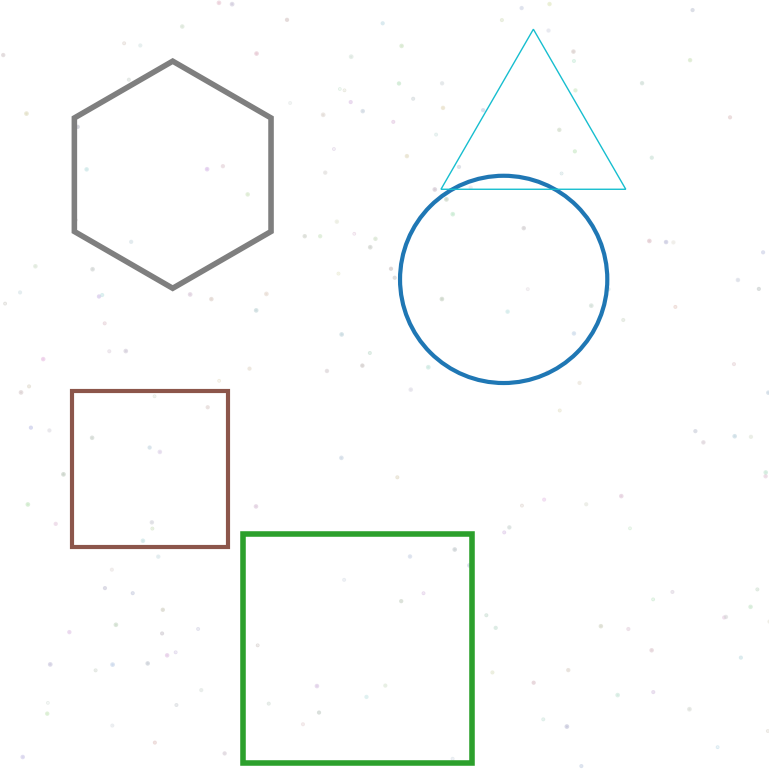[{"shape": "circle", "thickness": 1.5, "radius": 0.67, "center": [0.654, 0.637]}, {"shape": "square", "thickness": 2, "radius": 0.74, "center": [0.465, 0.157]}, {"shape": "square", "thickness": 1.5, "radius": 0.51, "center": [0.195, 0.391]}, {"shape": "hexagon", "thickness": 2, "radius": 0.74, "center": [0.224, 0.773]}, {"shape": "triangle", "thickness": 0.5, "radius": 0.69, "center": [0.693, 0.823]}]